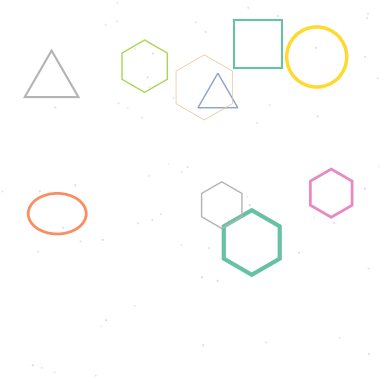[{"shape": "hexagon", "thickness": 3, "radius": 0.42, "center": [0.654, 0.37]}, {"shape": "square", "thickness": 1.5, "radius": 0.31, "center": [0.67, 0.885]}, {"shape": "oval", "thickness": 2, "radius": 0.38, "center": [0.149, 0.445]}, {"shape": "triangle", "thickness": 1, "radius": 0.3, "center": [0.566, 0.75]}, {"shape": "hexagon", "thickness": 2, "radius": 0.31, "center": [0.86, 0.498]}, {"shape": "hexagon", "thickness": 1, "radius": 0.34, "center": [0.376, 0.828]}, {"shape": "circle", "thickness": 2.5, "radius": 0.39, "center": [0.823, 0.852]}, {"shape": "hexagon", "thickness": 0.5, "radius": 0.42, "center": [0.531, 0.773]}, {"shape": "hexagon", "thickness": 1, "radius": 0.3, "center": [0.576, 0.467]}, {"shape": "triangle", "thickness": 1.5, "radius": 0.4, "center": [0.134, 0.788]}]